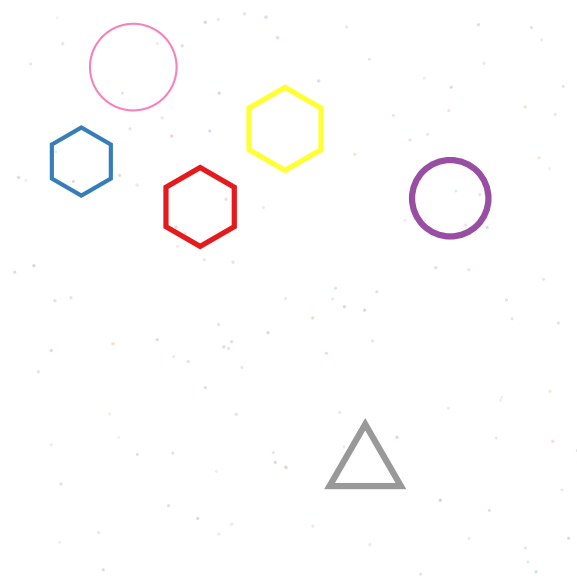[{"shape": "hexagon", "thickness": 2.5, "radius": 0.34, "center": [0.347, 0.641]}, {"shape": "hexagon", "thickness": 2, "radius": 0.29, "center": [0.141, 0.719]}, {"shape": "circle", "thickness": 3, "radius": 0.33, "center": [0.78, 0.656]}, {"shape": "hexagon", "thickness": 2.5, "radius": 0.36, "center": [0.494, 0.776]}, {"shape": "circle", "thickness": 1, "radius": 0.38, "center": [0.231, 0.883]}, {"shape": "triangle", "thickness": 3, "radius": 0.36, "center": [0.632, 0.193]}]